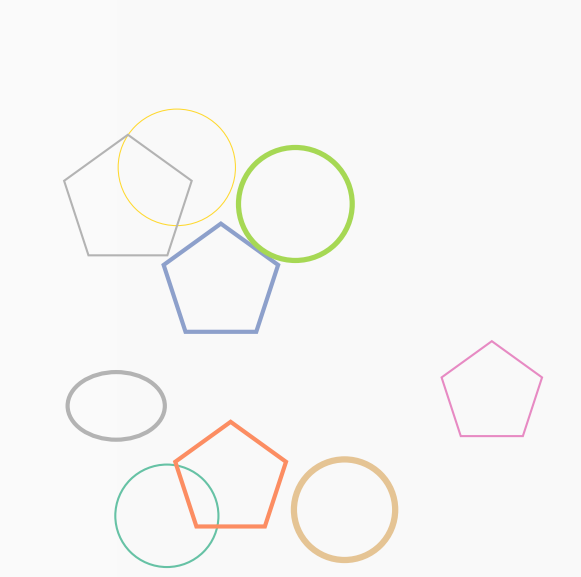[{"shape": "circle", "thickness": 1, "radius": 0.44, "center": [0.287, 0.106]}, {"shape": "pentagon", "thickness": 2, "radius": 0.5, "center": [0.397, 0.169]}, {"shape": "pentagon", "thickness": 2, "radius": 0.52, "center": [0.38, 0.508]}, {"shape": "pentagon", "thickness": 1, "radius": 0.45, "center": [0.846, 0.317]}, {"shape": "circle", "thickness": 2.5, "radius": 0.49, "center": [0.508, 0.646]}, {"shape": "circle", "thickness": 0.5, "radius": 0.5, "center": [0.304, 0.709]}, {"shape": "circle", "thickness": 3, "radius": 0.44, "center": [0.593, 0.117]}, {"shape": "pentagon", "thickness": 1, "radius": 0.58, "center": [0.22, 0.65]}, {"shape": "oval", "thickness": 2, "radius": 0.42, "center": [0.2, 0.296]}]